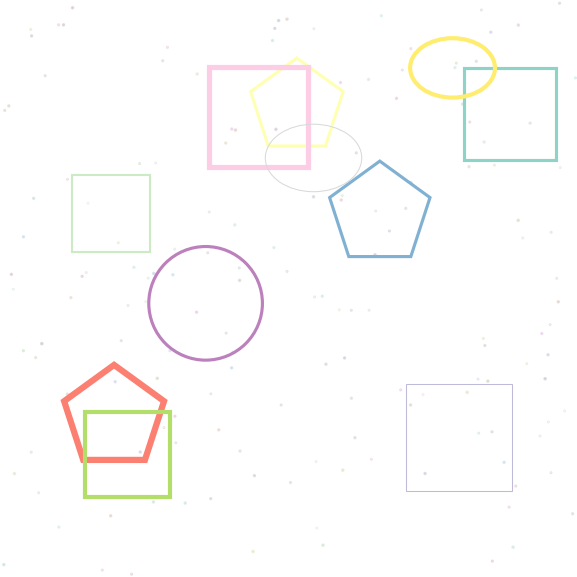[{"shape": "square", "thickness": 1.5, "radius": 0.4, "center": [0.883, 0.801]}, {"shape": "pentagon", "thickness": 1.5, "radius": 0.42, "center": [0.514, 0.814]}, {"shape": "square", "thickness": 0.5, "radius": 0.46, "center": [0.795, 0.242]}, {"shape": "pentagon", "thickness": 3, "radius": 0.45, "center": [0.198, 0.276]}, {"shape": "pentagon", "thickness": 1.5, "radius": 0.46, "center": [0.658, 0.629]}, {"shape": "square", "thickness": 2, "radius": 0.37, "center": [0.22, 0.211]}, {"shape": "square", "thickness": 2.5, "radius": 0.43, "center": [0.447, 0.797]}, {"shape": "oval", "thickness": 0.5, "radius": 0.42, "center": [0.543, 0.726]}, {"shape": "circle", "thickness": 1.5, "radius": 0.49, "center": [0.356, 0.474]}, {"shape": "square", "thickness": 1, "radius": 0.34, "center": [0.192, 0.63]}, {"shape": "oval", "thickness": 2, "radius": 0.37, "center": [0.784, 0.882]}]